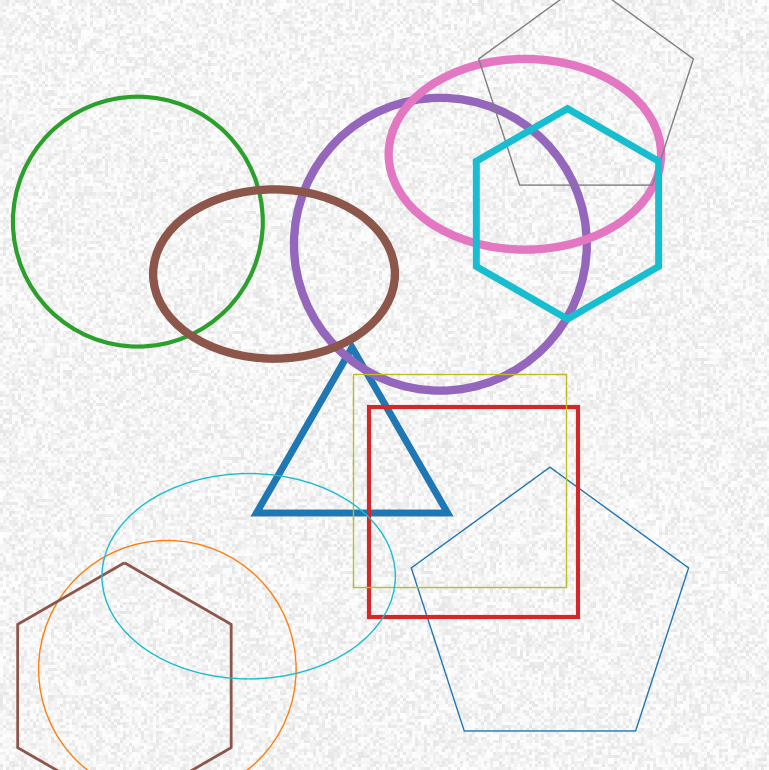[{"shape": "triangle", "thickness": 2.5, "radius": 0.72, "center": [0.457, 0.405]}, {"shape": "pentagon", "thickness": 0.5, "radius": 0.95, "center": [0.714, 0.204]}, {"shape": "circle", "thickness": 0.5, "radius": 0.84, "center": [0.217, 0.131]}, {"shape": "circle", "thickness": 1.5, "radius": 0.81, "center": [0.179, 0.712]}, {"shape": "square", "thickness": 1.5, "radius": 0.68, "center": [0.615, 0.335]}, {"shape": "circle", "thickness": 3, "radius": 0.95, "center": [0.572, 0.683]}, {"shape": "hexagon", "thickness": 1, "radius": 0.8, "center": [0.162, 0.109]}, {"shape": "oval", "thickness": 3, "radius": 0.78, "center": [0.356, 0.644]}, {"shape": "oval", "thickness": 3, "radius": 0.88, "center": [0.682, 0.8]}, {"shape": "pentagon", "thickness": 0.5, "radius": 0.73, "center": [0.761, 0.878]}, {"shape": "square", "thickness": 0.5, "radius": 0.69, "center": [0.597, 0.376]}, {"shape": "oval", "thickness": 0.5, "radius": 0.95, "center": [0.323, 0.252]}, {"shape": "hexagon", "thickness": 2.5, "radius": 0.68, "center": [0.737, 0.722]}]